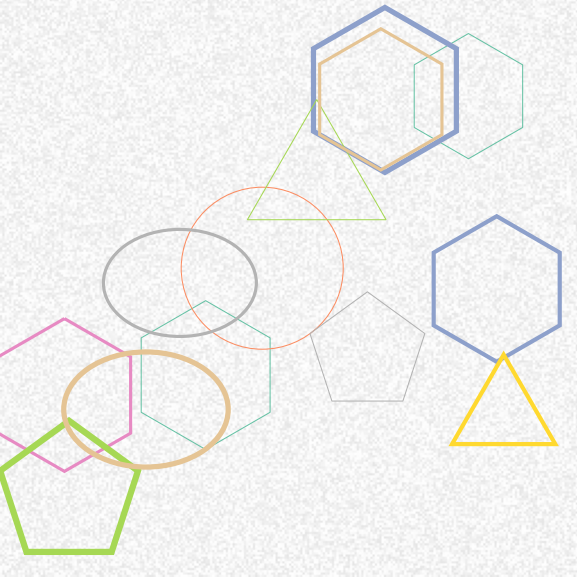[{"shape": "hexagon", "thickness": 0.5, "radius": 0.54, "center": [0.811, 0.833]}, {"shape": "hexagon", "thickness": 0.5, "radius": 0.64, "center": [0.356, 0.35]}, {"shape": "circle", "thickness": 0.5, "radius": 0.7, "center": [0.454, 0.535]}, {"shape": "hexagon", "thickness": 2.5, "radius": 0.71, "center": [0.667, 0.843]}, {"shape": "hexagon", "thickness": 2, "radius": 0.63, "center": [0.86, 0.499]}, {"shape": "hexagon", "thickness": 1.5, "radius": 0.66, "center": [0.112, 0.315]}, {"shape": "triangle", "thickness": 0.5, "radius": 0.69, "center": [0.548, 0.688]}, {"shape": "pentagon", "thickness": 3, "radius": 0.63, "center": [0.12, 0.145]}, {"shape": "triangle", "thickness": 2, "radius": 0.52, "center": [0.872, 0.282]}, {"shape": "hexagon", "thickness": 1.5, "radius": 0.61, "center": [0.659, 0.827]}, {"shape": "oval", "thickness": 2.5, "radius": 0.71, "center": [0.253, 0.29]}, {"shape": "pentagon", "thickness": 0.5, "radius": 0.52, "center": [0.636, 0.389]}, {"shape": "oval", "thickness": 1.5, "radius": 0.66, "center": [0.312, 0.509]}]